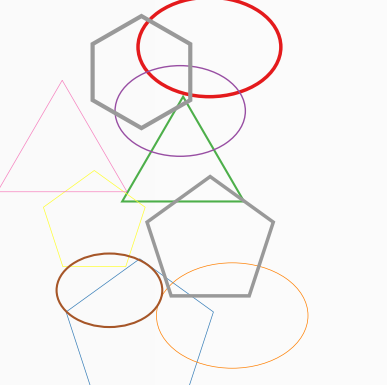[{"shape": "oval", "thickness": 2.5, "radius": 0.92, "center": [0.54, 0.878]}, {"shape": "pentagon", "thickness": 0.5, "radius": 1.0, "center": [0.361, 0.128]}, {"shape": "triangle", "thickness": 1.5, "radius": 0.91, "center": [0.472, 0.567]}, {"shape": "oval", "thickness": 1, "radius": 0.84, "center": [0.465, 0.712]}, {"shape": "oval", "thickness": 0.5, "radius": 0.98, "center": [0.599, 0.18]}, {"shape": "pentagon", "thickness": 0.5, "radius": 0.69, "center": [0.243, 0.419]}, {"shape": "oval", "thickness": 1.5, "radius": 0.68, "center": [0.282, 0.246]}, {"shape": "triangle", "thickness": 0.5, "radius": 0.97, "center": [0.16, 0.598]}, {"shape": "pentagon", "thickness": 2.5, "radius": 0.86, "center": [0.542, 0.37]}, {"shape": "hexagon", "thickness": 3, "radius": 0.73, "center": [0.365, 0.813]}]